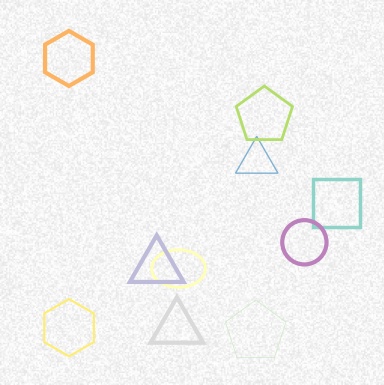[{"shape": "square", "thickness": 2.5, "radius": 0.31, "center": [0.874, 0.472]}, {"shape": "oval", "thickness": 2, "radius": 0.35, "center": [0.464, 0.302]}, {"shape": "triangle", "thickness": 3, "radius": 0.4, "center": [0.407, 0.308]}, {"shape": "triangle", "thickness": 1, "radius": 0.32, "center": [0.667, 0.582]}, {"shape": "hexagon", "thickness": 3, "radius": 0.36, "center": [0.179, 0.848]}, {"shape": "pentagon", "thickness": 2, "radius": 0.38, "center": [0.687, 0.7]}, {"shape": "triangle", "thickness": 3, "radius": 0.39, "center": [0.459, 0.149]}, {"shape": "circle", "thickness": 3, "radius": 0.29, "center": [0.791, 0.371]}, {"shape": "pentagon", "thickness": 0.5, "radius": 0.41, "center": [0.664, 0.138]}, {"shape": "hexagon", "thickness": 1.5, "radius": 0.37, "center": [0.179, 0.149]}]